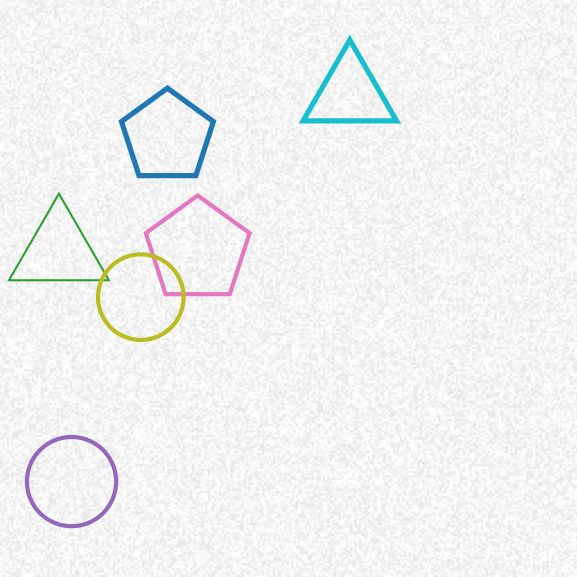[{"shape": "pentagon", "thickness": 2.5, "radius": 0.42, "center": [0.29, 0.763]}, {"shape": "triangle", "thickness": 1, "radius": 0.5, "center": [0.102, 0.564]}, {"shape": "circle", "thickness": 2, "radius": 0.39, "center": [0.124, 0.165]}, {"shape": "pentagon", "thickness": 2, "radius": 0.47, "center": [0.342, 0.566]}, {"shape": "circle", "thickness": 2, "radius": 0.37, "center": [0.244, 0.485]}, {"shape": "triangle", "thickness": 2.5, "radius": 0.47, "center": [0.606, 0.837]}]